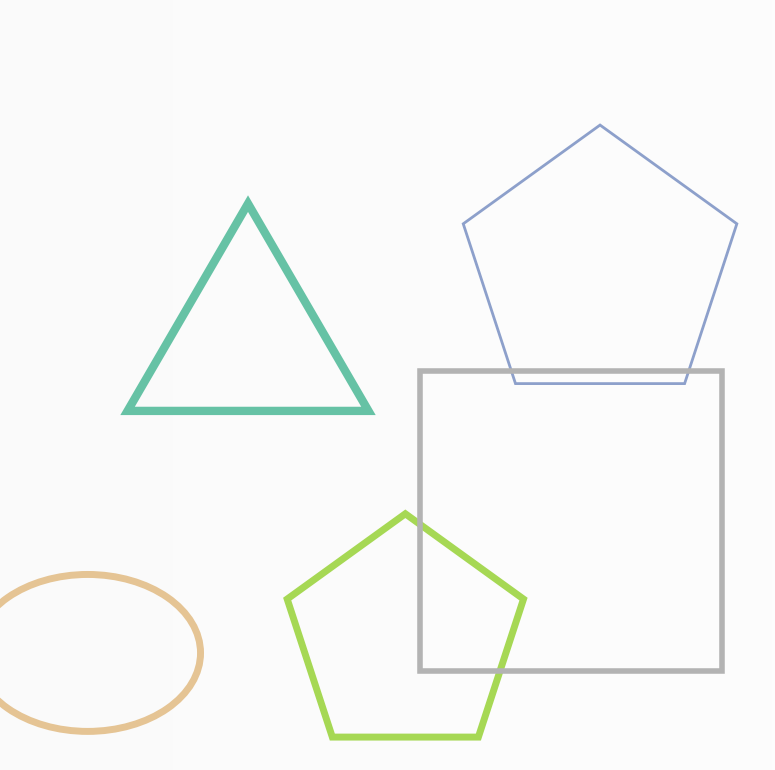[{"shape": "triangle", "thickness": 3, "radius": 0.9, "center": [0.32, 0.556]}, {"shape": "pentagon", "thickness": 1, "radius": 0.93, "center": [0.774, 0.652]}, {"shape": "pentagon", "thickness": 2.5, "radius": 0.8, "center": [0.523, 0.172]}, {"shape": "oval", "thickness": 2.5, "radius": 0.73, "center": [0.113, 0.152]}, {"shape": "square", "thickness": 2, "radius": 0.97, "center": [0.736, 0.323]}]